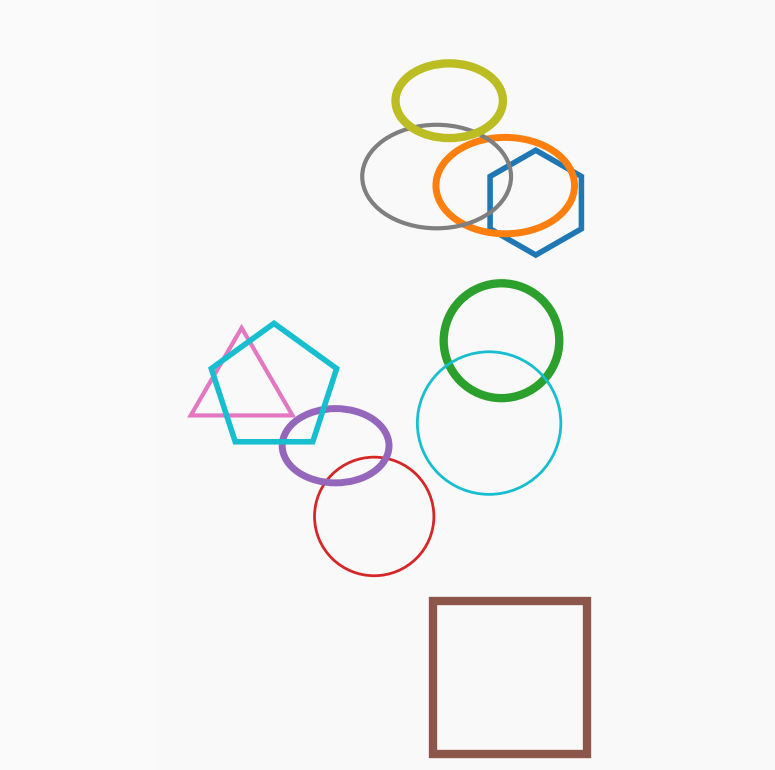[{"shape": "hexagon", "thickness": 2, "radius": 0.34, "center": [0.691, 0.737]}, {"shape": "oval", "thickness": 2.5, "radius": 0.45, "center": [0.652, 0.759]}, {"shape": "circle", "thickness": 3, "radius": 0.37, "center": [0.647, 0.558]}, {"shape": "circle", "thickness": 1, "radius": 0.39, "center": [0.483, 0.329]}, {"shape": "oval", "thickness": 2.5, "radius": 0.34, "center": [0.433, 0.421]}, {"shape": "square", "thickness": 3, "radius": 0.5, "center": [0.658, 0.12]}, {"shape": "triangle", "thickness": 1.5, "radius": 0.38, "center": [0.312, 0.498]}, {"shape": "oval", "thickness": 1.5, "radius": 0.48, "center": [0.563, 0.771]}, {"shape": "oval", "thickness": 3, "radius": 0.35, "center": [0.58, 0.869]}, {"shape": "pentagon", "thickness": 2, "radius": 0.43, "center": [0.354, 0.495]}, {"shape": "circle", "thickness": 1, "radius": 0.46, "center": [0.631, 0.451]}]